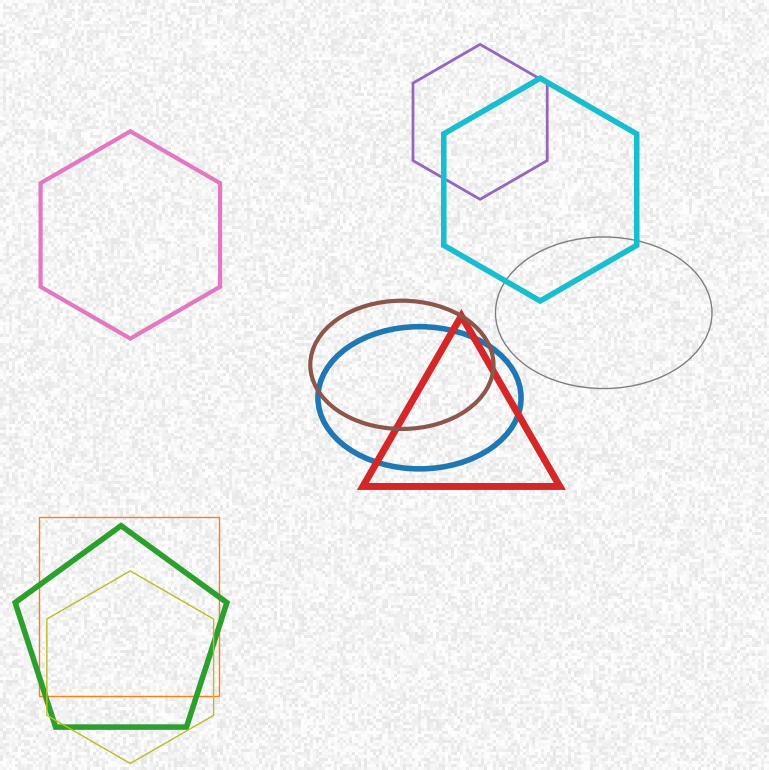[{"shape": "oval", "thickness": 2, "radius": 0.66, "center": [0.545, 0.483]}, {"shape": "square", "thickness": 0.5, "radius": 0.58, "center": [0.167, 0.213]}, {"shape": "pentagon", "thickness": 2, "radius": 0.72, "center": [0.157, 0.173]}, {"shape": "triangle", "thickness": 2.5, "radius": 0.74, "center": [0.599, 0.442]}, {"shape": "hexagon", "thickness": 1, "radius": 0.5, "center": [0.624, 0.842]}, {"shape": "oval", "thickness": 1.5, "radius": 0.59, "center": [0.522, 0.526]}, {"shape": "hexagon", "thickness": 1.5, "radius": 0.67, "center": [0.169, 0.695]}, {"shape": "oval", "thickness": 0.5, "radius": 0.7, "center": [0.784, 0.594]}, {"shape": "hexagon", "thickness": 0.5, "radius": 0.63, "center": [0.169, 0.134]}, {"shape": "hexagon", "thickness": 2, "radius": 0.72, "center": [0.702, 0.754]}]